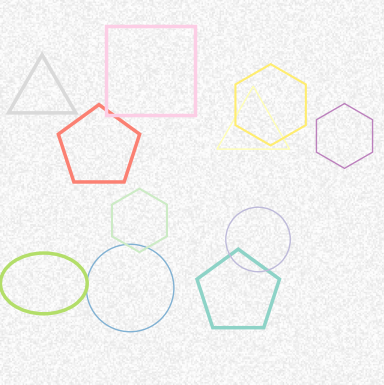[{"shape": "pentagon", "thickness": 2.5, "radius": 0.56, "center": [0.619, 0.24]}, {"shape": "triangle", "thickness": 1, "radius": 0.54, "center": [0.658, 0.667]}, {"shape": "circle", "thickness": 1, "radius": 0.42, "center": [0.67, 0.378]}, {"shape": "pentagon", "thickness": 2.5, "radius": 0.56, "center": [0.257, 0.617]}, {"shape": "circle", "thickness": 1, "radius": 0.57, "center": [0.338, 0.252]}, {"shape": "oval", "thickness": 2.5, "radius": 0.56, "center": [0.114, 0.264]}, {"shape": "square", "thickness": 2.5, "radius": 0.57, "center": [0.391, 0.817]}, {"shape": "triangle", "thickness": 2.5, "radius": 0.5, "center": [0.109, 0.757]}, {"shape": "hexagon", "thickness": 1, "radius": 0.42, "center": [0.895, 0.647]}, {"shape": "hexagon", "thickness": 1.5, "radius": 0.41, "center": [0.362, 0.428]}, {"shape": "hexagon", "thickness": 1.5, "radius": 0.53, "center": [0.703, 0.728]}]